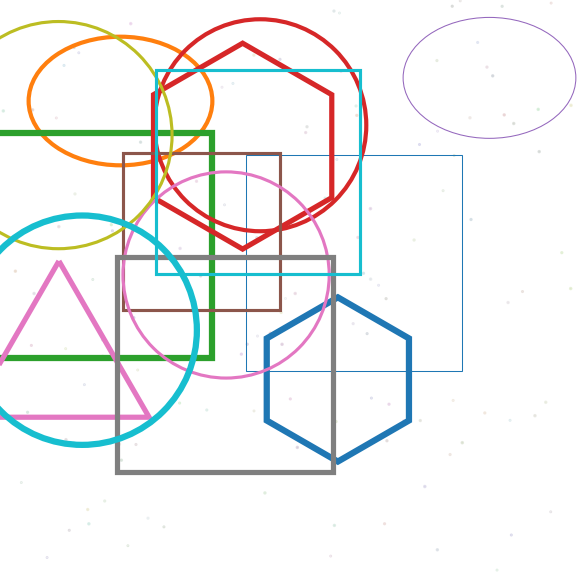[{"shape": "square", "thickness": 0.5, "radius": 0.93, "center": [0.613, 0.544]}, {"shape": "hexagon", "thickness": 3, "radius": 0.71, "center": [0.585, 0.342]}, {"shape": "oval", "thickness": 2, "radius": 0.8, "center": [0.209, 0.824]}, {"shape": "square", "thickness": 3, "radius": 0.97, "center": [0.172, 0.574]}, {"shape": "circle", "thickness": 2, "radius": 0.92, "center": [0.451, 0.782]}, {"shape": "hexagon", "thickness": 2.5, "radius": 0.89, "center": [0.42, 0.746]}, {"shape": "oval", "thickness": 0.5, "radius": 0.75, "center": [0.848, 0.864]}, {"shape": "square", "thickness": 1.5, "radius": 0.68, "center": [0.348, 0.599]}, {"shape": "triangle", "thickness": 2.5, "radius": 0.9, "center": [0.102, 0.367]}, {"shape": "circle", "thickness": 1.5, "radius": 0.89, "center": [0.392, 0.523]}, {"shape": "square", "thickness": 2.5, "radius": 0.93, "center": [0.39, 0.368]}, {"shape": "circle", "thickness": 1.5, "radius": 0.98, "center": [0.101, 0.765]}, {"shape": "circle", "thickness": 3, "radius": 0.99, "center": [0.142, 0.427]}, {"shape": "square", "thickness": 1.5, "radius": 0.88, "center": [0.447, 0.701]}]